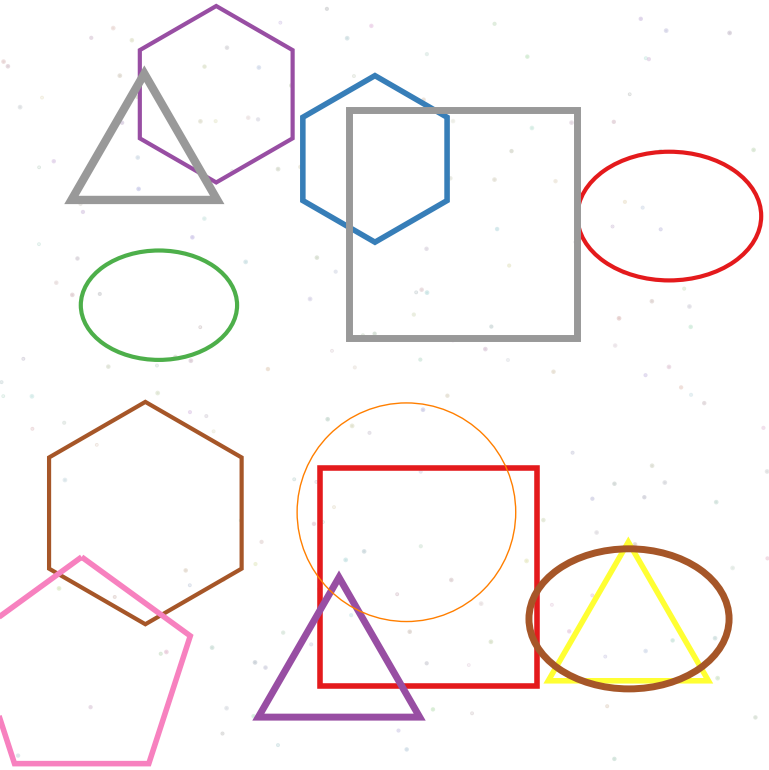[{"shape": "square", "thickness": 2, "radius": 0.7, "center": [0.556, 0.251]}, {"shape": "oval", "thickness": 1.5, "radius": 0.6, "center": [0.869, 0.719]}, {"shape": "hexagon", "thickness": 2, "radius": 0.54, "center": [0.487, 0.794]}, {"shape": "oval", "thickness": 1.5, "radius": 0.51, "center": [0.206, 0.604]}, {"shape": "triangle", "thickness": 2.5, "radius": 0.61, "center": [0.44, 0.129]}, {"shape": "hexagon", "thickness": 1.5, "radius": 0.57, "center": [0.281, 0.878]}, {"shape": "circle", "thickness": 0.5, "radius": 0.71, "center": [0.528, 0.335]}, {"shape": "triangle", "thickness": 2, "radius": 0.6, "center": [0.816, 0.176]}, {"shape": "hexagon", "thickness": 1.5, "radius": 0.72, "center": [0.189, 0.334]}, {"shape": "oval", "thickness": 2.5, "radius": 0.65, "center": [0.817, 0.196]}, {"shape": "pentagon", "thickness": 2, "radius": 0.74, "center": [0.106, 0.128]}, {"shape": "square", "thickness": 2.5, "radius": 0.74, "center": [0.602, 0.709]}, {"shape": "triangle", "thickness": 3, "radius": 0.55, "center": [0.187, 0.795]}]